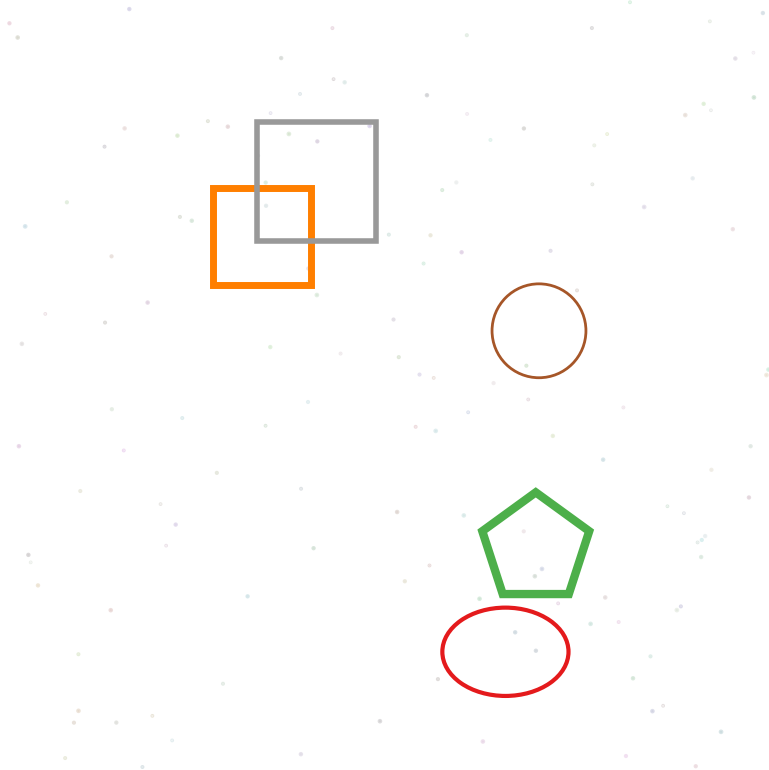[{"shape": "oval", "thickness": 1.5, "radius": 0.41, "center": [0.656, 0.154]}, {"shape": "pentagon", "thickness": 3, "radius": 0.37, "center": [0.696, 0.288]}, {"shape": "square", "thickness": 2.5, "radius": 0.32, "center": [0.34, 0.693]}, {"shape": "circle", "thickness": 1, "radius": 0.3, "center": [0.7, 0.57]}, {"shape": "square", "thickness": 2, "radius": 0.39, "center": [0.411, 0.765]}]